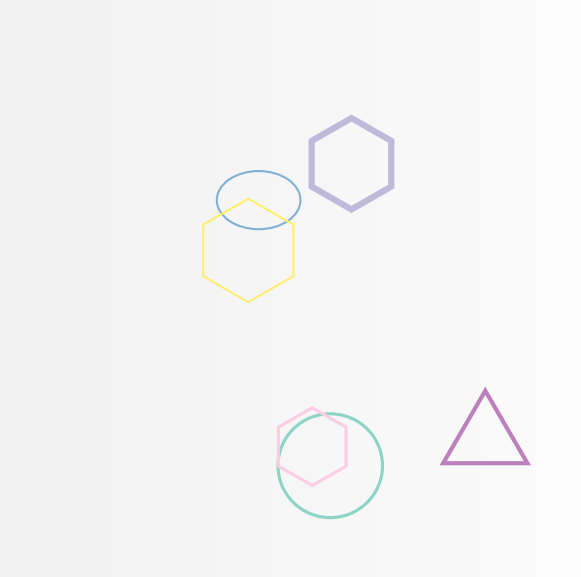[{"shape": "circle", "thickness": 1.5, "radius": 0.45, "center": [0.568, 0.193]}, {"shape": "hexagon", "thickness": 3, "radius": 0.4, "center": [0.605, 0.716]}, {"shape": "oval", "thickness": 1, "radius": 0.36, "center": [0.445, 0.653]}, {"shape": "hexagon", "thickness": 1.5, "radius": 0.34, "center": [0.537, 0.226]}, {"shape": "triangle", "thickness": 2, "radius": 0.42, "center": [0.835, 0.239]}, {"shape": "hexagon", "thickness": 1, "radius": 0.45, "center": [0.427, 0.566]}]